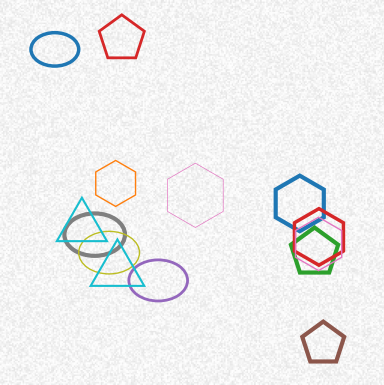[{"shape": "oval", "thickness": 2.5, "radius": 0.31, "center": [0.142, 0.872]}, {"shape": "hexagon", "thickness": 3, "radius": 0.36, "center": [0.779, 0.472]}, {"shape": "hexagon", "thickness": 1, "radius": 0.3, "center": [0.3, 0.524]}, {"shape": "pentagon", "thickness": 3, "radius": 0.32, "center": [0.817, 0.344]}, {"shape": "pentagon", "thickness": 2, "radius": 0.31, "center": [0.316, 0.9]}, {"shape": "hexagon", "thickness": 2.5, "radius": 0.37, "center": [0.828, 0.385]}, {"shape": "oval", "thickness": 2, "radius": 0.38, "center": [0.411, 0.272]}, {"shape": "pentagon", "thickness": 3, "radius": 0.29, "center": [0.84, 0.107]}, {"shape": "hexagon", "thickness": 0.5, "radius": 0.42, "center": [0.507, 0.493]}, {"shape": "hexagon", "thickness": 1, "radius": 0.35, "center": [0.827, 0.366]}, {"shape": "oval", "thickness": 3, "radius": 0.39, "center": [0.246, 0.391]}, {"shape": "oval", "thickness": 1, "radius": 0.39, "center": [0.283, 0.344]}, {"shape": "triangle", "thickness": 1.5, "radius": 0.4, "center": [0.305, 0.298]}, {"shape": "triangle", "thickness": 1.5, "radius": 0.38, "center": [0.213, 0.411]}]